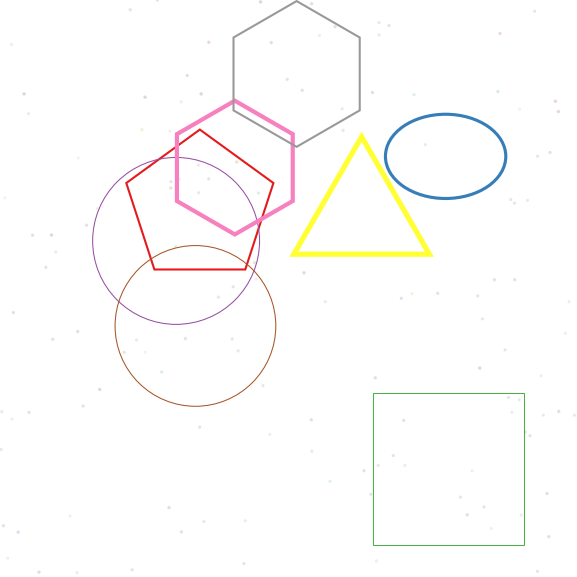[{"shape": "pentagon", "thickness": 1, "radius": 0.67, "center": [0.346, 0.641]}, {"shape": "oval", "thickness": 1.5, "radius": 0.52, "center": [0.772, 0.728]}, {"shape": "square", "thickness": 0.5, "radius": 0.66, "center": [0.776, 0.187]}, {"shape": "circle", "thickness": 0.5, "radius": 0.72, "center": [0.305, 0.582]}, {"shape": "triangle", "thickness": 2.5, "radius": 0.68, "center": [0.626, 0.627]}, {"shape": "circle", "thickness": 0.5, "radius": 0.7, "center": [0.338, 0.435]}, {"shape": "hexagon", "thickness": 2, "radius": 0.58, "center": [0.407, 0.709]}, {"shape": "hexagon", "thickness": 1, "radius": 0.63, "center": [0.514, 0.871]}]